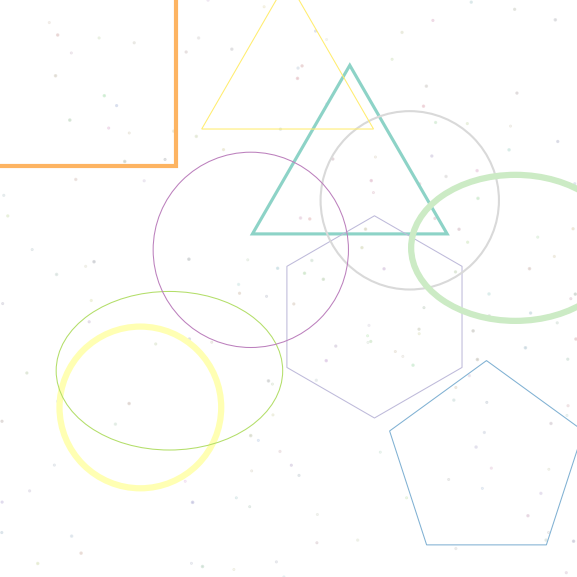[{"shape": "triangle", "thickness": 1.5, "radius": 0.97, "center": [0.606, 0.691]}, {"shape": "circle", "thickness": 3, "radius": 0.7, "center": [0.243, 0.294]}, {"shape": "hexagon", "thickness": 0.5, "radius": 0.88, "center": [0.648, 0.45]}, {"shape": "pentagon", "thickness": 0.5, "radius": 0.88, "center": [0.842, 0.198]}, {"shape": "square", "thickness": 2, "radius": 0.88, "center": [0.128, 0.888]}, {"shape": "oval", "thickness": 0.5, "radius": 0.98, "center": [0.293, 0.357]}, {"shape": "circle", "thickness": 1, "radius": 0.77, "center": [0.71, 0.652]}, {"shape": "circle", "thickness": 0.5, "radius": 0.85, "center": [0.434, 0.566]}, {"shape": "oval", "thickness": 3, "radius": 0.9, "center": [0.893, 0.57]}, {"shape": "triangle", "thickness": 0.5, "radius": 0.86, "center": [0.498, 0.862]}]